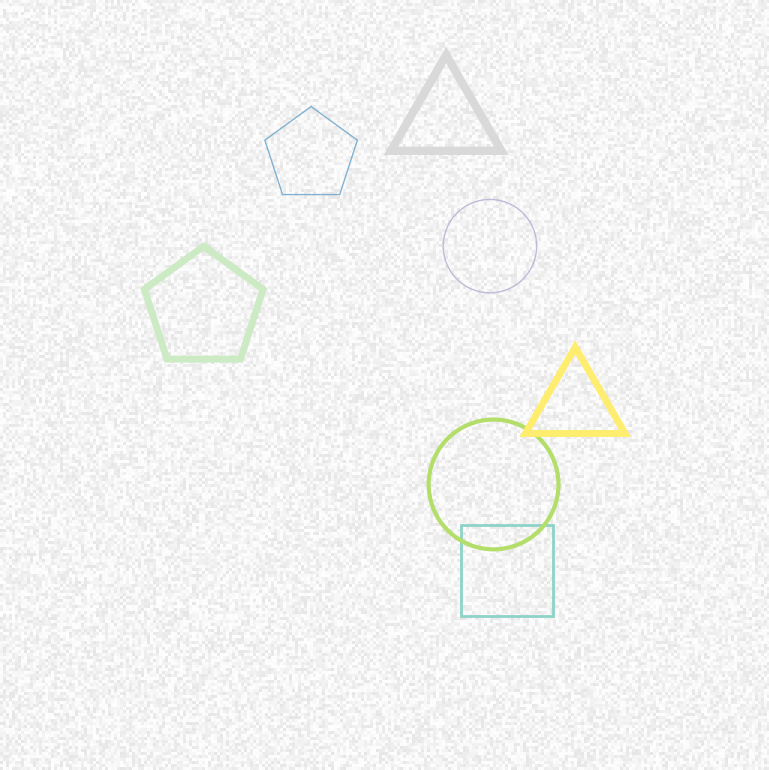[{"shape": "square", "thickness": 1, "radius": 0.3, "center": [0.659, 0.259]}, {"shape": "circle", "thickness": 0.5, "radius": 0.3, "center": [0.636, 0.68]}, {"shape": "pentagon", "thickness": 0.5, "radius": 0.32, "center": [0.404, 0.798]}, {"shape": "circle", "thickness": 1.5, "radius": 0.42, "center": [0.641, 0.371]}, {"shape": "triangle", "thickness": 3, "radius": 0.41, "center": [0.579, 0.846]}, {"shape": "pentagon", "thickness": 2.5, "radius": 0.41, "center": [0.265, 0.599]}, {"shape": "triangle", "thickness": 2.5, "radius": 0.37, "center": [0.747, 0.474]}]